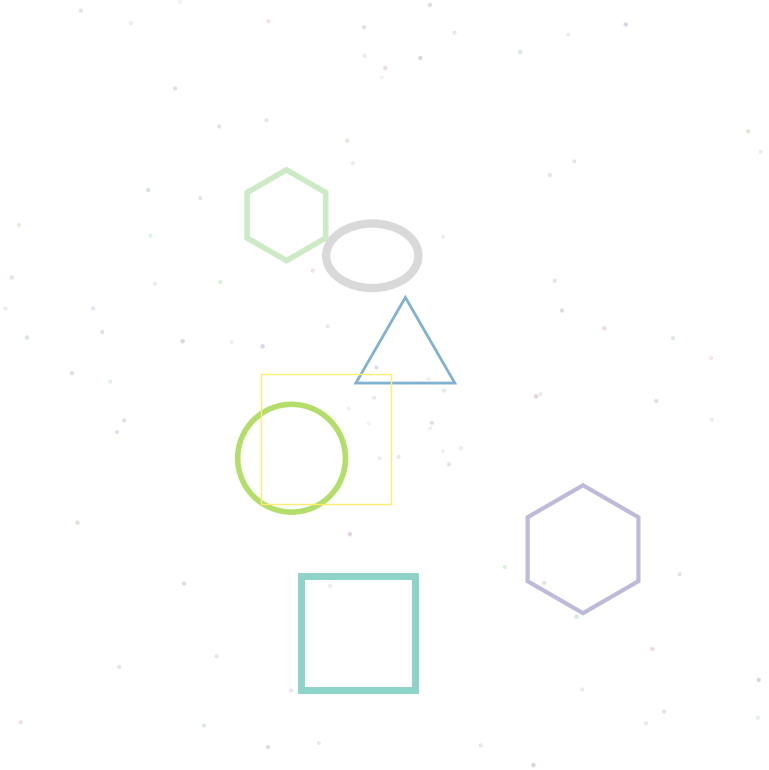[{"shape": "square", "thickness": 2.5, "radius": 0.37, "center": [0.465, 0.179]}, {"shape": "hexagon", "thickness": 1.5, "radius": 0.42, "center": [0.757, 0.287]}, {"shape": "triangle", "thickness": 1, "radius": 0.37, "center": [0.526, 0.54]}, {"shape": "circle", "thickness": 2, "radius": 0.35, "center": [0.379, 0.405]}, {"shape": "oval", "thickness": 3, "radius": 0.3, "center": [0.483, 0.668]}, {"shape": "hexagon", "thickness": 2, "radius": 0.29, "center": [0.372, 0.72]}, {"shape": "square", "thickness": 0.5, "radius": 0.42, "center": [0.424, 0.43]}]